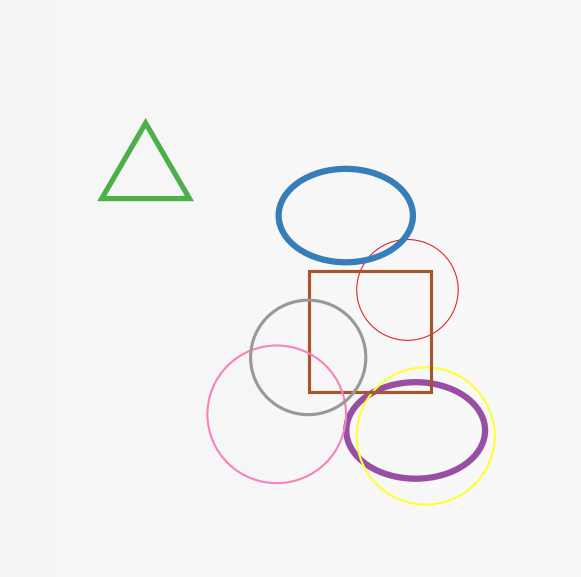[{"shape": "circle", "thickness": 0.5, "radius": 0.44, "center": [0.701, 0.497]}, {"shape": "oval", "thickness": 3, "radius": 0.58, "center": [0.595, 0.626]}, {"shape": "triangle", "thickness": 2.5, "radius": 0.44, "center": [0.251, 0.699]}, {"shape": "oval", "thickness": 3, "radius": 0.6, "center": [0.715, 0.254]}, {"shape": "circle", "thickness": 1, "radius": 0.59, "center": [0.732, 0.244]}, {"shape": "square", "thickness": 1.5, "radius": 0.52, "center": [0.636, 0.424]}, {"shape": "circle", "thickness": 1, "radius": 0.6, "center": [0.476, 0.282]}, {"shape": "circle", "thickness": 1.5, "radius": 0.5, "center": [0.53, 0.38]}]